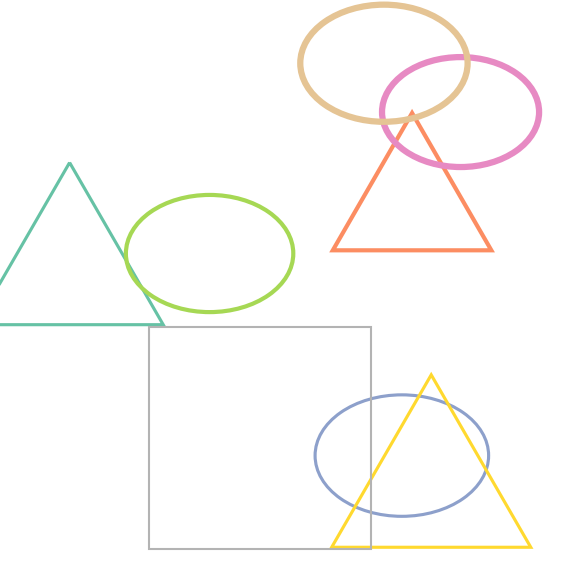[{"shape": "triangle", "thickness": 1.5, "radius": 0.94, "center": [0.121, 0.53]}, {"shape": "triangle", "thickness": 2, "radius": 0.79, "center": [0.714, 0.645]}, {"shape": "oval", "thickness": 1.5, "radius": 0.75, "center": [0.696, 0.21]}, {"shape": "oval", "thickness": 3, "radius": 0.68, "center": [0.798, 0.805]}, {"shape": "oval", "thickness": 2, "radius": 0.72, "center": [0.363, 0.56]}, {"shape": "triangle", "thickness": 1.5, "radius": 1.0, "center": [0.747, 0.151]}, {"shape": "oval", "thickness": 3, "radius": 0.72, "center": [0.665, 0.89]}, {"shape": "square", "thickness": 1, "radius": 0.96, "center": [0.45, 0.241]}]